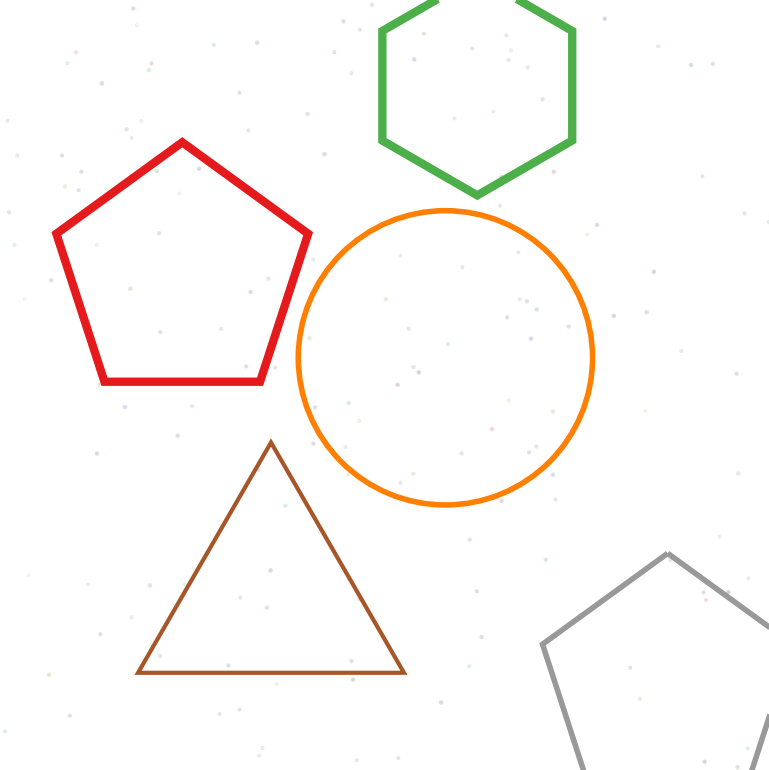[{"shape": "pentagon", "thickness": 3, "radius": 0.86, "center": [0.237, 0.643]}, {"shape": "hexagon", "thickness": 3, "radius": 0.71, "center": [0.62, 0.889]}, {"shape": "circle", "thickness": 2, "radius": 0.96, "center": [0.578, 0.535]}, {"shape": "triangle", "thickness": 1.5, "radius": 1.0, "center": [0.352, 0.226]}, {"shape": "pentagon", "thickness": 2, "radius": 0.85, "center": [0.867, 0.11]}]